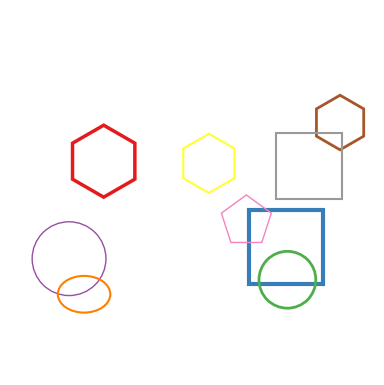[{"shape": "hexagon", "thickness": 2.5, "radius": 0.47, "center": [0.269, 0.581]}, {"shape": "square", "thickness": 3, "radius": 0.48, "center": [0.743, 0.358]}, {"shape": "circle", "thickness": 2, "radius": 0.37, "center": [0.746, 0.273]}, {"shape": "circle", "thickness": 1, "radius": 0.48, "center": [0.179, 0.328]}, {"shape": "oval", "thickness": 1.5, "radius": 0.34, "center": [0.218, 0.236]}, {"shape": "hexagon", "thickness": 1.5, "radius": 0.38, "center": [0.543, 0.576]}, {"shape": "hexagon", "thickness": 2, "radius": 0.35, "center": [0.883, 0.682]}, {"shape": "pentagon", "thickness": 1, "radius": 0.34, "center": [0.64, 0.425]}, {"shape": "square", "thickness": 1.5, "radius": 0.43, "center": [0.803, 0.569]}]